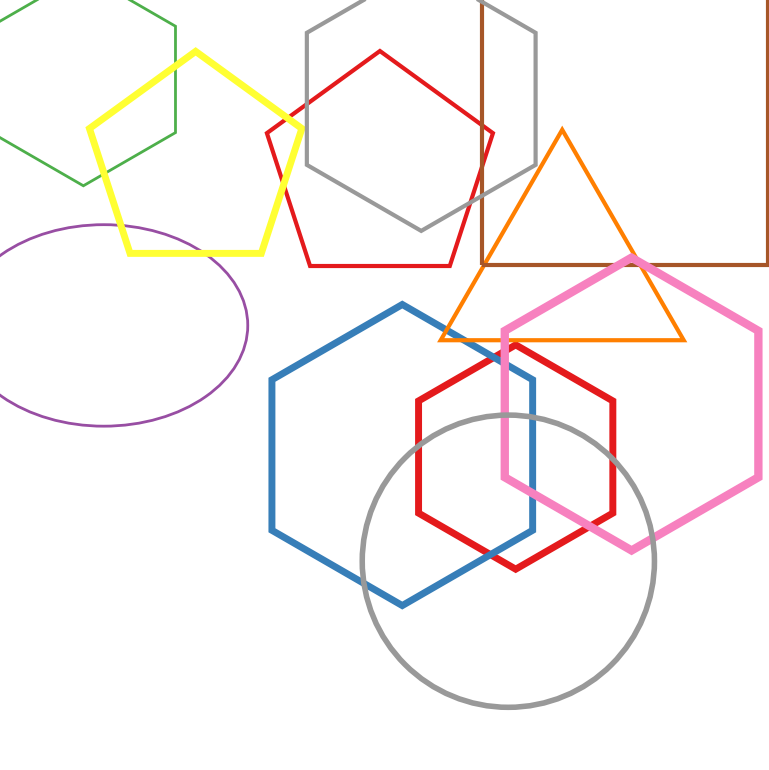[{"shape": "pentagon", "thickness": 1.5, "radius": 0.77, "center": [0.493, 0.779]}, {"shape": "hexagon", "thickness": 2.5, "radius": 0.73, "center": [0.67, 0.406]}, {"shape": "hexagon", "thickness": 2.5, "radius": 0.98, "center": [0.522, 0.409]}, {"shape": "hexagon", "thickness": 1, "radius": 0.69, "center": [0.108, 0.897]}, {"shape": "oval", "thickness": 1, "radius": 0.93, "center": [0.135, 0.577]}, {"shape": "triangle", "thickness": 1.5, "radius": 0.91, "center": [0.73, 0.649]}, {"shape": "pentagon", "thickness": 2.5, "radius": 0.73, "center": [0.254, 0.788]}, {"shape": "square", "thickness": 1.5, "radius": 0.93, "center": [0.812, 0.842]}, {"shape": "hexagon", "thickness": 3, "radius": 0.95, "center": [0.82, 0.475]}, {"shape": "circle", "thickness": 2, "radius": 0.95, "center": [0.66, 0.271]}, {"shape": "hexagon", "thickness": 1.5, "radius": 0.86, "center": [0.547, 0.872]}]